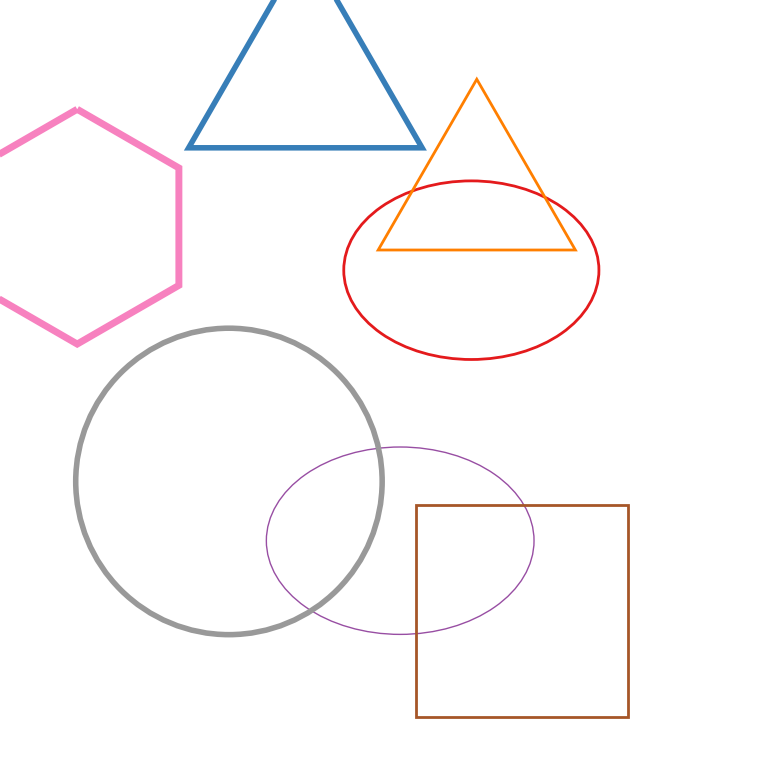[{"shape": "oval", "thickness": 1, "radius": 0.83, "center": [0.612, 0.649]}, {"shape": "triangle", "thickness": 2, "radius": 0.87, "center": [0.397, 0.896]}, {"shape": "oval", "thickness": 0.5, "radius": 0.87, "center": [0.52, 0.298]}, {"shape": "triangle", "thickness": 1, "radius": 0.74, "center": [0.619, 0.749]}, {"shape": "square", "thickness": 1, "radius": 0.69, "center": [0.678, 0.207]}, {"shape": "hexagon", "thickness": 2.5, "radius": 0.76, "center": [0.1, 0.706]}, {"shape": "circle", "thickness": 2, "radius": 0.99, "center": [0.297, 0.375]}]